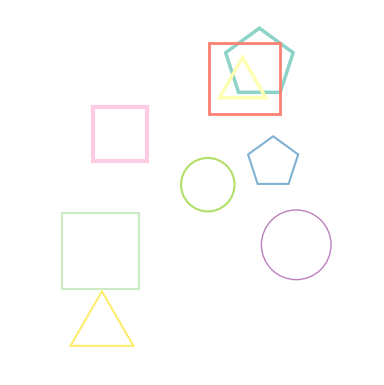[{"shape": "pentagon", "thickness": 2.5, "radius": 0.46, "center": [0.674, 0.835]}, {"shape": "triangle", "thickness": 2.5, "radius": 0.35, "center": [0.63, 0.781]}, {"shape": "square", "thickness": 2, "radius": 0.46, "center": [0.635, 0.795]}, {"shape": "pentagon", "thickness": 1.5, "radius": 0.34, "center": [0.709, 0.578]}, {"shape": "circle", "thickness": 1.5, "radius": 0.35, "center": [0.54, 0.52]}, {"shape": "square", "thickness": 3, "radius": 0.35, "center": [0.311, 0.652]}, {"shape": "circle", "thickness": 1, "radius": 0.45, "center": [0.769, 0.364]}, {"shape": "square", "thickness": 1.5, "radius": 0.5, "center": [0.261, 0.348]}, {"shape": "triangle", "thickness": 1.5, "radius": 0.47, "center": [0.265, 0.149]}]